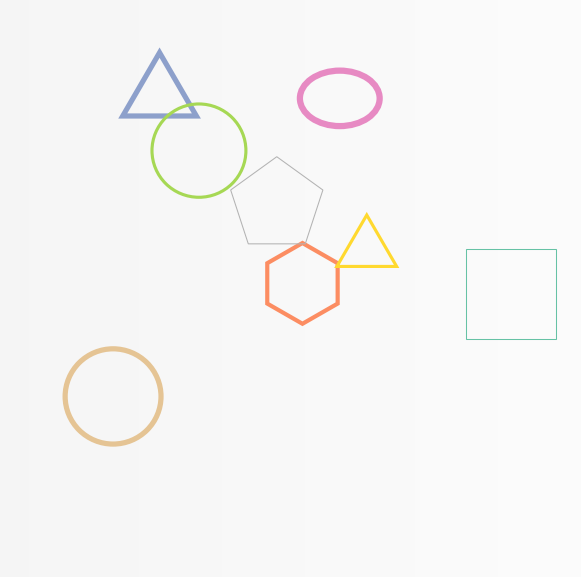[{"shape": "square", "thickness": 0.5, "radius": 0.39, "center": [0.879, 0.491]}, {"shape": "hexagon", "thickness": 2, "radius": 0.35, "center": [0.52, 0.508]}, {"shape": "triangle", "thickness": 2.5, "radius": 0.37, "center": [0.275, 0.835]}, {"shape": "oval", "thickness": 3, "radius": 0.34, "center": [0.585, 0.829]}, {"shape": "circle", "thickness": 1.5, "radius": 0.4, "center": [0.342, 0.738]}, {"shape": "triangle", "thickness": 1.5, "radius": 0.3, "center": [0.631, 0.567]}, {"shape": "circle", "thickness": 2.5, "radius": 0.41, "center": [0.195, 0.313]}, {"shape": "pentagon", "thickness": 0.5, "radius": 0.42, "center": [0.476, 0.644]}]